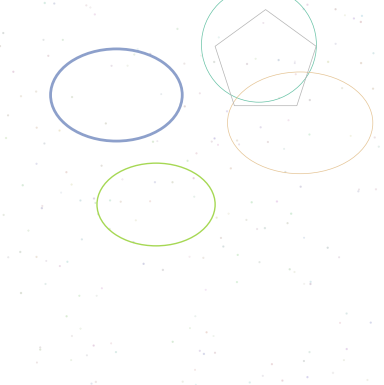[{"shape": "circle", "thickness": 0.5, "radius": 0.75, "center": [0.673, 0.884]}, {"shape": "oval", "thickness": 2, "radius": 0.86, "center": [0.302, 0.753]}, {"shape": "oval", "thickness": 1, "radius": 0.77, "center": [0.405, 0.469]}, {"shape": "oval", "thickness": 0.5, "radius": 0.94, "center": [0.78, 0.681]}, {"shape": "pentagon", "thickness": 0.5, "radius": 0.69, "center": [0.69, 0.837]}]